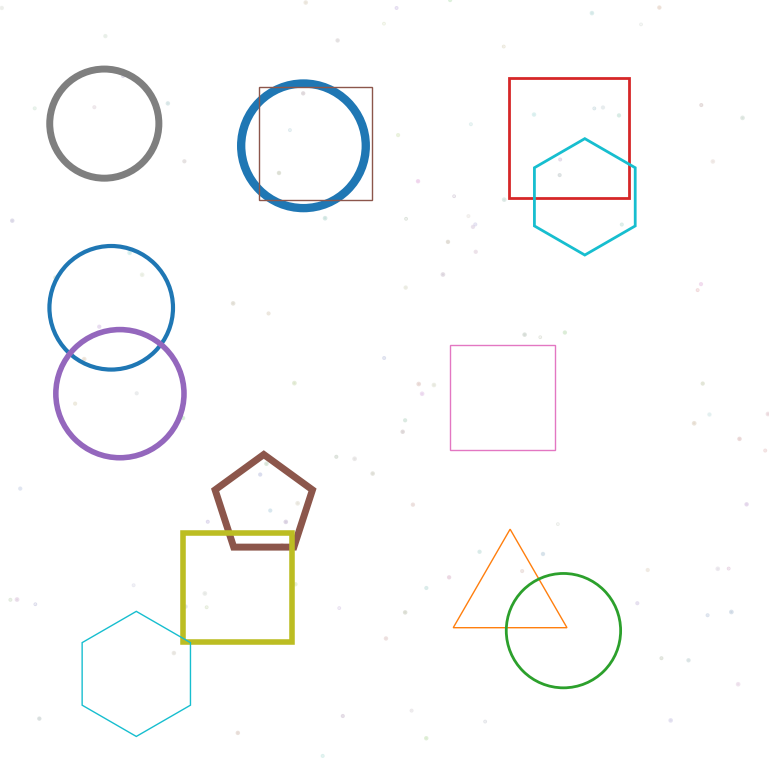[{"shape": "circle", "thickness": 1.5, "radius": 0.4, "center": [0.144, 0.6]}, {"shape": "circle", "thickness": 3, "radius": 0.4, "center": [0.394, 0.811]}, {"shape": "triangle", "thickness": 0.5, "radius": 0.43, "center": [0.662, 0.227]}, {"shape": "circle", "thickness": 1, "radius": 0.37, "center": [0.732, 0.181]}, {"shape": "square", "thickness": 1, "radius": 0.39, "center": [0.739, 0.821]}, {"shape": "circle", "thickness": 2, "radius": 0.42, "center": [0.156, 0.489]}, {"shape": "pentagon", "thickness": 2.5, "radius": 0.33, "center": [0.343, 0.343]}, {"shape": "square", "thickness": 0.5, "radius": 0.37, "center": [0.409, 0.814]}, {"shape": "square", "thickness": 0.5, "radius": 0.34, "center": [0.652, 0.484]}, {"shape": "circle", "thickness": 2.5, "radius": 0.35, "center": [0.135, 0.839]}, {"shape": "square", "thickness": 2, "radius": 0.35, "center": [0.309, 0.237]}, {"shape": "hexagon", "thickness": 0.5, "radius": 0.41, "center": [0.177, 0.125]}, {"shape": "hexagon", "thickness": 1, "radius": 0.38, "center": [0.759, 0.744]}]